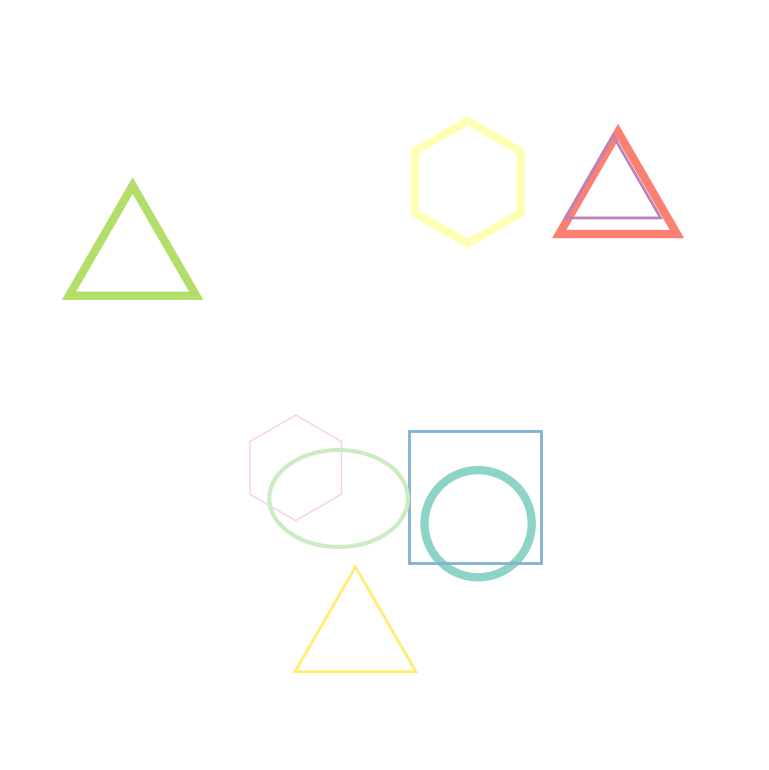[{"shape": "circle", "thickness": 3, "radius": 0.35, "center": [0.621, 0.32]}, {"shape": "hexagon", "thickness": 3, "radius": 0.4, "center": [0.607, 0.763]}, {"shape": "triangle", "thickness": 3, "radius": 0.44, "center": [0.803, 0.74]}, {"shape": "square", "thickness": 1, "radius": 0.43, "center": [0.617, 0.354]}, {"shape": "triangle", "thickness": 3, "radius": 0.48, "center": [0.172, 0.664]}, {"shape": "hexagon", "thickness": 0.5, "radius": 0.34, "center": [0.384, 0.392]}, {"shape": "triangle", "thickness": 1, "radius": 0.36, "center": [0.796, 0.753]}, {"shape": "oval", "thickness": 1.5, "radius": 0.45, "center": [0.44, 0.353]}, {"shape": "triangle", "thickness": 1, "radius": 0.45, "center": [0.462, 0.173]}]